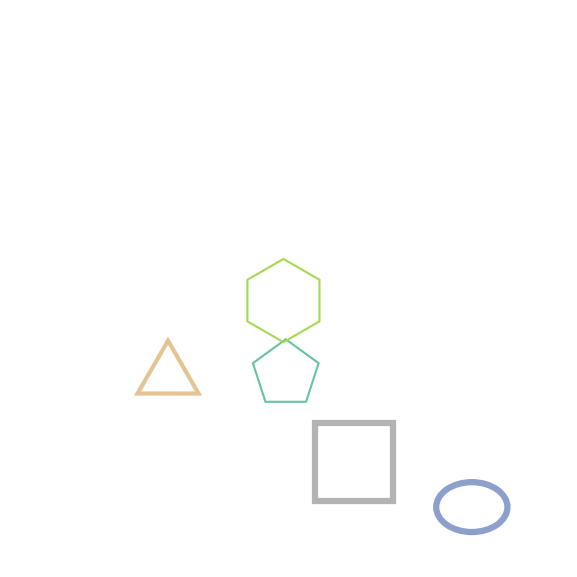[{"shape": "pentagon", "thickness": 1, "radius": 0.3, "center": [0.495, 0.352]}, {"shape": "oval", "thickness": 3, "radius": 0.31, "center": [0.817, 0.121]}, {"shape": "hexagon", "thickness": 1, "radius": 0.36, "center": [0.491, 0.479]}, {"shape": "triangle", "thickness": 2, "radius": 0.3, "center": [0.291, 0.348]}, {"shape": "square", "thickness": 3, "radius": 0.34, "center": [0.613, 0.199]}]